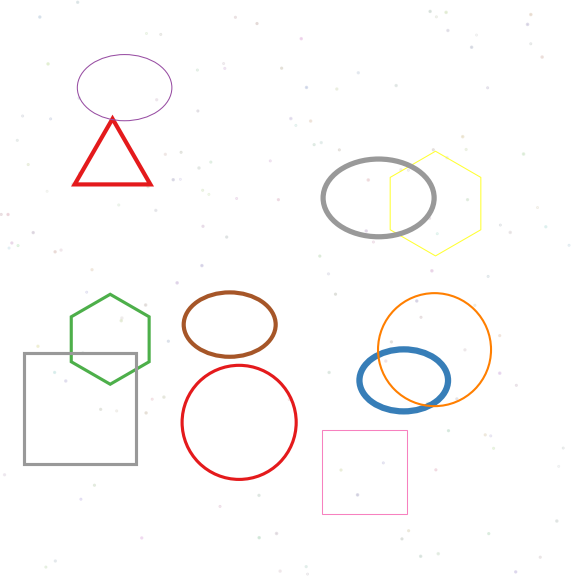[{"shape": "circle", "thickness": 1.5, "radius": 0.49, "center": [0.414, 0.268]}, {"shape": "triangle", "thickness": 2, "radius": 0.38, "center": [0.195, 0.718]}, {"shape": "oval", "thickness": 3, "radius": 0.38, "center": [0.699, 0.34]}, {"shape": "hexagon", "thickness": 1.5, "radius": 0.39, "center": [0.191, 0.412]}, {"shape": "oval", "thickness": 0.5, "radius": 0.41, "center": [0.216, 0.847]}, {"shape": "circle", "thickness": 1, "radius": 0.49, "center": [0.752, 0.394]}, {"shape": "hexagon", "thickness": 0.5, "radius": 0.45, "center": [0.754, 0.647]}, {"shape": "oval", "thickness": 2, "radius": 0.4, "center": [0.398, 0.437]}, {"shape": "square", "thickness": 0.5, "radius": 0.37, "center": [0.631, 0.182]}, {"shape": "square", "thickness": 1.5, "radius": 0.48, "center": [0.139, 0.292]}, {"shape": "oval", "thickness": 2.5, "radius": 0.48, "center": [0.656, 0.656]}]